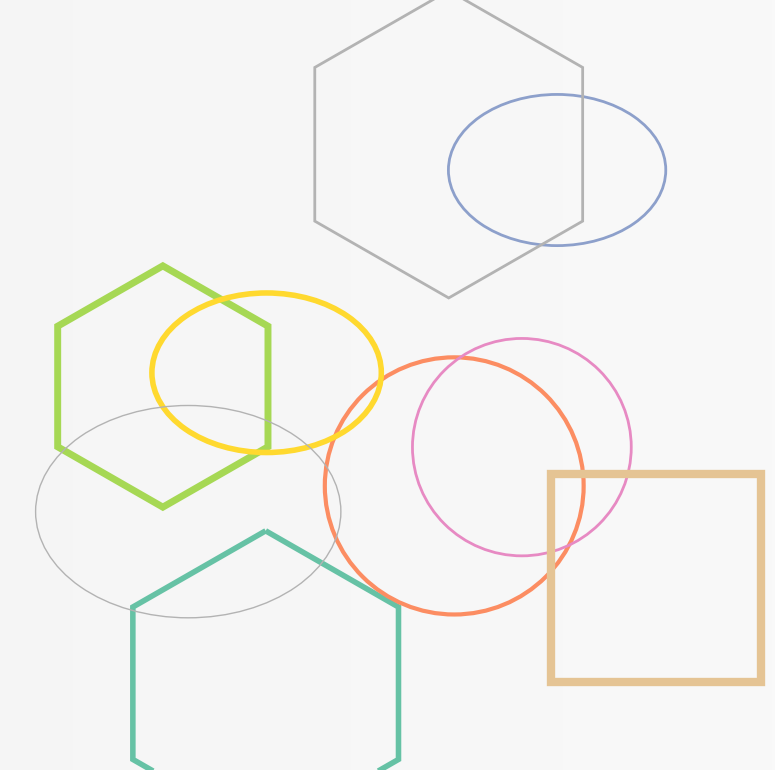[{"shape": "hexagon", "thickness": 2, "radius": 0.99, "center": [0.343, 0.113]}, {"shape": "circle", "thickness": 1.5, "radius": 0.83, "center": [0.586, 0.369]}, {"shape": "oval", "thickness": 1, "radius": 0.7, "center": [0.719, 0.779]}, {"shape": "circle", "thickness": 1, "radius": 0.71, "center": [0.673, 0.419]}, {"shape": "hexagon", "thickness": 2.5, "radius": 0.78, "center": [0.21, 0.498]}, {"shape": "oval", "thickness": 2, "radius": 0.74, "center": [0.344, 0.516]}, {"shape": "square", "thickness": 3, "radius": 0.68, "center": [0.846, 0.249]}, {"shape": "hexagon", "thickness": 1, "radius": 1.0, "center": [0.579, 0.813]}, {"shape": "oval", "thickness": 0.5, "radius": 0.98, "center": [0.243, 0.336]}]